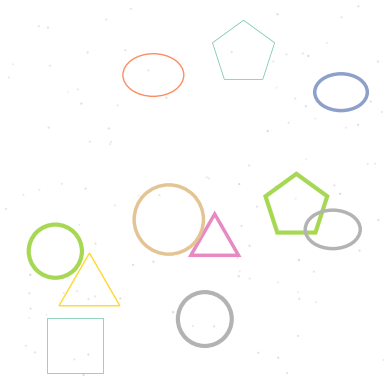[{"shape": "pentagon", "thickness": 0.5, "radius": 0.42, "center": [0.633, 0.863]}, {"shape": "square", "thickness": 0.5, "radius": 0.36, "center": [0.195, 0.102]}, {"shape": "oval", "thickness": 1, "radius": 0.4, "center": [0.398, 0.805]}, {"shape": "oval", "thickness": 2.5, "radius": 0.34, "center": [0.886, 0.761]}, {"shape": "triangle", "thickness": 2.5, "radius": 0.36, "center": [0.558, 0.373]}, {"shape": "pentagon", "thickness": 3, "radius": 0.42, "center": [0.77, 0.464]}, {"shape": "circle", "thickness": 3, "radius": 0.35, "center": [0.144, 0.348]}, {"shape": "triangle", "thickness": 1, "radius": 0.46, "center": [0.232, 0.251]}, {"shape": "circle", "thickness": 2.5, "radius": 0.45, "center": [0.438, 0.43]}, {"shape": "oval", "thickness": 2.5, "radius": 0.36, "center": [0.864, 0.404]}, {"shape": "circle", "thickness": 3, "radius": 0.35, "center": [0.532, 0.171]}]